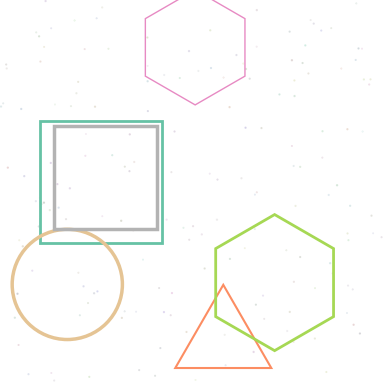[{"shape": "square", "thickness": 2, "radius": 0.79, "center": [0.263, 0.527]}, {"shape": "triangle", "thickness": 1.5, "radius": 0.72, "center": [0.58, 0.116]}, {"shape": "hexagon", "thickness": 1, "radius": 0.75, "center": [0.507, 0.877]}, {"shape": "hexagon", "thickness": 2, "radius": 0.88, "center": [0.713, 0.266]}, {"shape": "circle", "thickness": 2.5, "radius": 0.72, "center": [0.175, 0.261]}, {"shape": "square", "thickness": 2.5, "radius": 0.67, "center": [0.274, 0.539]}]